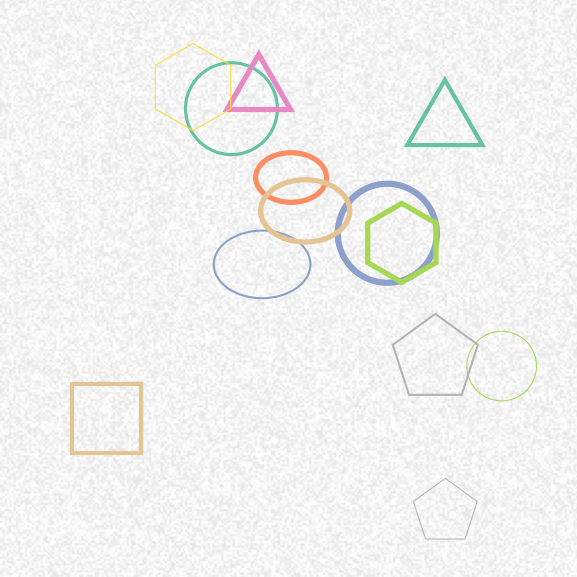[{"shape": "circle", "thickness": 1.5, "radius": 0.4, "center": [0.401, 0.811]}, {"shape": "triangle", "thickness": 2, "radius": 0.38, "center": [0.77, 0.786]}, {"shape": "oval", "thickness": 2.5, "radius": 0.31, "center": [0.504, 0.692]}, {"shape": "circle", "thickness": 3, "radius": 0.43, "center": [0.671, 0.595]}, {"shape": "oval", "thickness": 1, "radius": 0.42, "center": [0.454, 0.541]}, {"shape": "triangle", "thickness": 2.5, "radius": 0.32, "center": [0.448, 0.841]}, {"shape": "circle", "thickness": 0.5, "radius": 0.3, "center": [0.869, 0.365]}, {"shape": "hexagon", "thickness": 2.5, "radius": 0.34, "center": [0.696, 0.579]}, {"shape": "hexagon", "thickness": 0.5, "radius": 0.38, "center": [0.334, 0.848]}, {"shape": "square", "thickness": 2, "radius": 0.3, "center": [0.185, 0.275]}, {"shape": "oval", "thickness": 2.5, "radius": 0.39, "center": [0.528, 0.634]}, {"shape": "pentagon", "thickness": 1, "radius": 0.39, "center": [0.754, 0.378]}, {"shape": "pentagon", "thickness": 0.5, "radius": 0.29, "center": [0.771, 0.113]}]